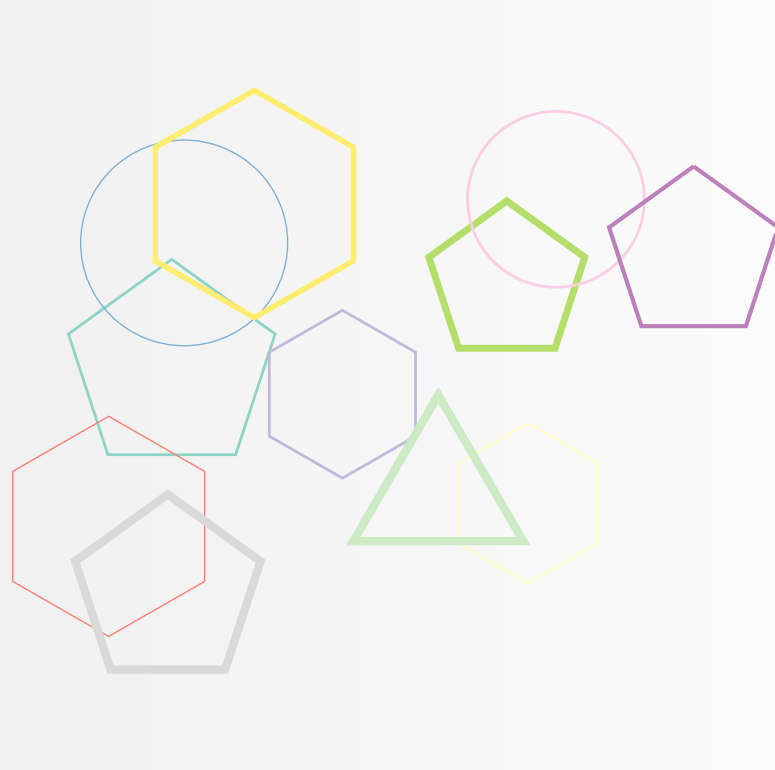[{"shape": "pentagon", "thickness": 1, "radius": 0.7, "center": [0.222, 0.523]}, {"shape": "hexagon", "thickness": 0.5, "radius": 0.52, "center": [0.681, 0.346]}, {"shape": "hexagon", "thickness": 1, "radius": 0.54, "center": [0.442, 0.488]}, {"shape": "hexagon", "thickness": 0.5, "radius": 0.71, "center": [0.14, 0.316]}, {"shape": "circle", "thickness": 0.5, "radius": 0.67, "center": [0.238, 0.685]}, {"shape": "pentagon", "thickness": 2.5, "radius": 0.53, "center": [0.654, 0.633]}, {"shape": "circle", "thickness": 1, "radius": 0.57, "center": [0.717, 0.741]}, {"shape": "pentagon", "thickness": 3, "radius": 0.63, "center": [0.217, 0.232]}, {"shape": "pentagon", "thickness": 1.5, "radius": 0.57, "center": [0.895, 0.669]}, {"shape": "triangle", "thickness": 3, "radius": 0.63, "center": [0.566, 0.361]}, {"shape": "hexagon", "thickness": 2, "radius": 0.74, "center": [0.328, 0.735]}]